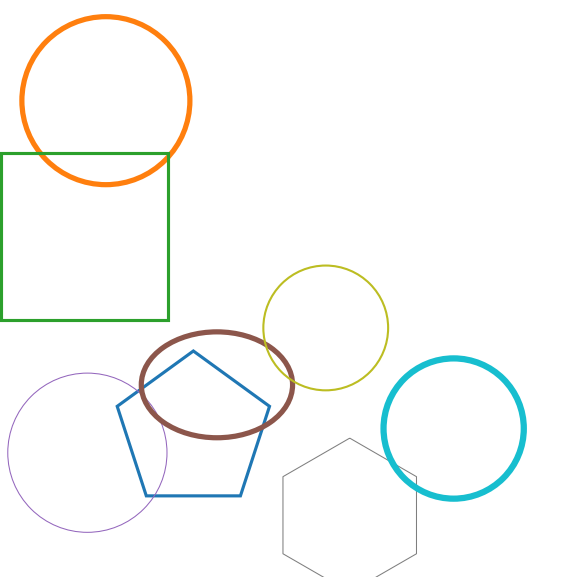[{"shape": "pentagon", "thickness": 1.5, "radius": 0.69, "center": [0.335, 0.253]}, {"shape": "circle", "thickness": 2.5, "radius": 0.73, "center": [0.183, 0.825]}, {"shape": "square", "thickness": 1.5, "radius": 0.72, "center": [0.147, 0.589]}, {"shape": "circle", "thickness": 0.5, "radius": 0.69, "center": [0.151, 0.215]}, {"shape": "oval", "thickness": 2.5, "radius": 0.65, "center": [0.376, 0.333]}, {"shape": "hexagon", "thickness": 0.5, "radius": 0.67, "center": [0.606, 0.107]}, {"shape": "circle", "thickness": 1, "radius": 0.54, "center": [0.564, 0.431]}, {"shape": "circle", "thickness": 3, "radius": 0.61, "center": [0.786, 0.257]}]